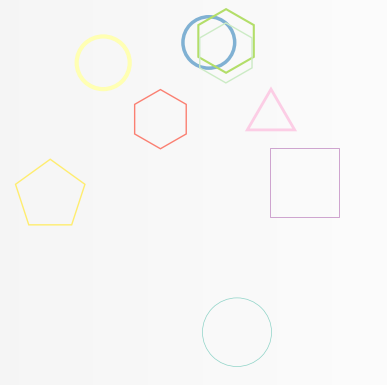[{"shape": "circle", "thickness": 0.5, "radius": 0.45, "center": [0.612, 0.137]}, {"shape": "circle", "thickness": 3, "radius": 0.34, "center": [0.266, 0.837]}, {"shape": "hexagon", "thickness": 1, "radius": 0.38, "center": [0.414, 0.69]}, {"shape": "circle", "thickness": 2.5, "radius": 0.33, "center": [0.539, 0.89]}, {"shape": "hexagon", "thickness": 1.5, "radius": 0.41, "center": [0.583, 0.894]}, {"shape": "triangle", "thickness": 2, "radius": 0.35, "center": [0.699, 0.698]}, {"shape": "square", "thickness": 0.5, "radius": 0.45, "center": [0.786, 0.527]}, {"shape": "hexagon", "thickness": 1, "radius": 0.39, "center": [0.583, 0.863]}, {"shape": "pentagon", "thickness": 1, "radius": 0.47, "center": [0.13, 0.492]}]